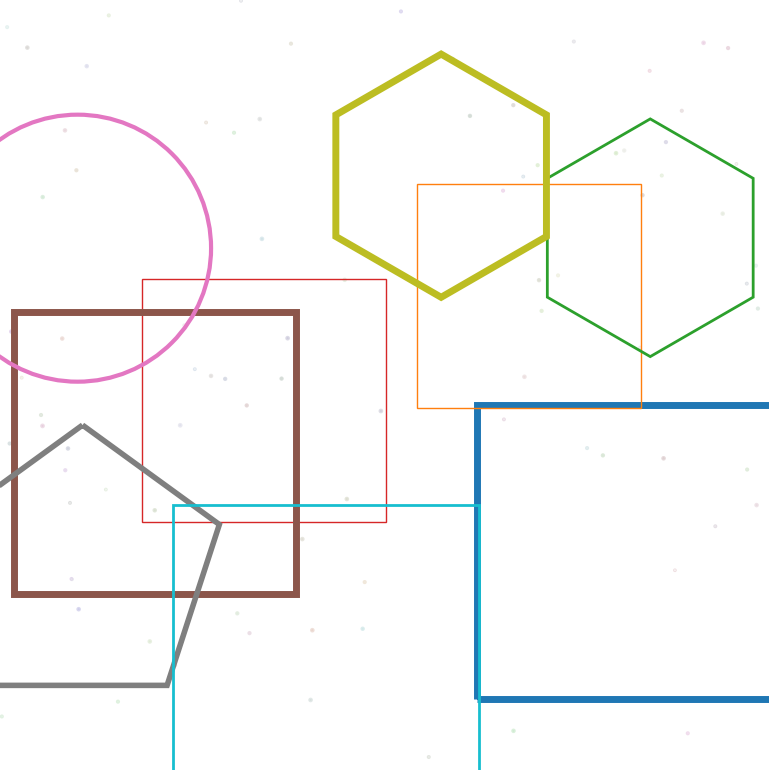[{"shape": "square", "thickness": 2.5, "radius": 0.95, "center": [0.81, 0.283]}, {"shape": "square", "thickness": 0.5, "radius": 0.73, "center": [0.687, 0.616]}, {"shape": "hexagon", "thickness": 1, "radius": 0.77, "center": [0.844, 0.691]}, {"shape": "square", "thickness": 0.5, "radius": 0.79, "center": [0.343, 0.48]}, {"shape": "square", "thickness": 2.5, "radius": 0.91, "center": [0.201, 0.412]}, {"shape": "circle", "thickness": 1.5, "radius": 0.87, "center": [0.101, 0.678]}, {"shape": "pentagon", "thickness": 2, "radius": 0.93, "center": [0.107, 0.261]}, {"shape": "hexagon", "thickness": 2.5, "radius": 0.79, "center": [0.573, 0.772]}, {"shape": "square", "thickness": 1, "radius": 1.0, "center": [0.423, 0.145]}]